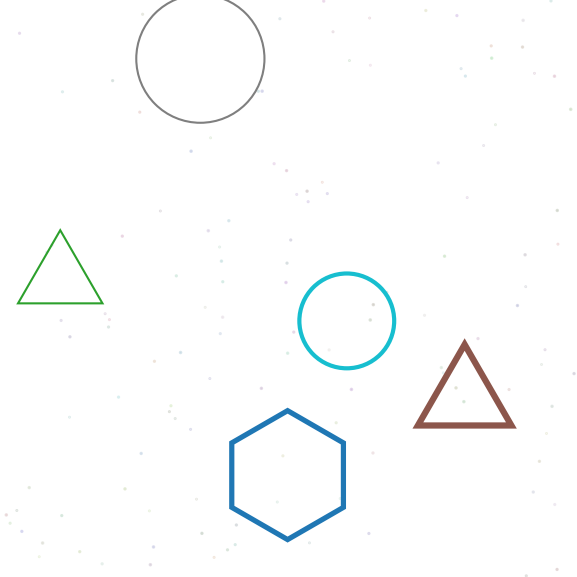[{"shape": "hexagon", "thickness": 2.5, "radius": 0.56, "center": [0.498, 0.176]}, {"shape": "triangle", "thickness": 1, "radius": 0.42, "center": [0.104, 0.516]}, {"shape": "triangle", "thickness": 3, "radius": 0.47, "center": [0.805, 0.309]}, {"shape": "circle", "thickness": 1, "radius": 0.55, "center": [0.347, 0.898]}, {"shape": "circle", "thickness": 2, "radius": 0.41, "center": [0.6, 0.443]}]